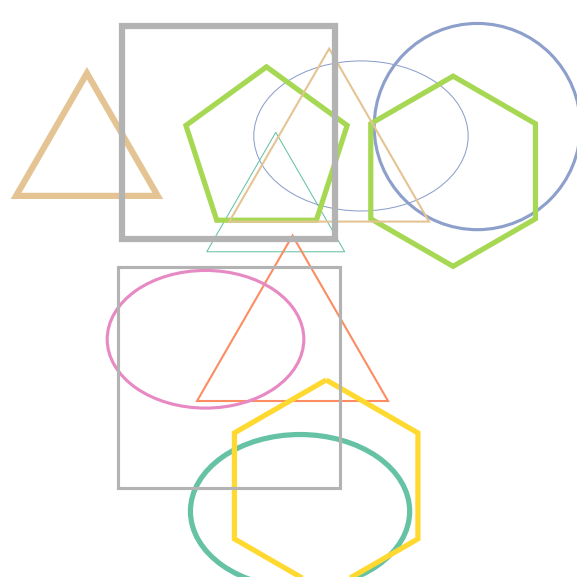[{"shape": "oval", "thickness": 2.5, "radius": 0.95, "center": [0.52, 0.114]}, {"shape": "triangle", "thickness": 0.5, "radius": 0.69, "center": [0.477, 0.632]}, {"shape": "triangle", "thickness": 1, "radius": 0.95, "center": [0.507, 0.4]}, {"shape": "oval", "thickness": 0.5, "radius": 0.93, "center": [0.625, 0.764]}, {"shape": "circle", "thickness": 1.5, "radius": 0.89, "center": [0.826, 0.78]}, {"shape": "oval", "thickness": 1.5, "radius": 0.85, "center": [0.356, 0.412]}, {"shape": "hexagon", "thickness": 2.5, "radius": 0.82, "center": [0.785, 0.703]}, {"shape": "pentagon", "thickness": 2.5, "radius": 0.73, "center": [0.462, 0.737]}, {"shape": "hexagon", "thickness": 2.5, "radius": 0.92, "center": [0.565, 0.158]}, {"shape": "triangle", "thickness": 1, "radius": 1.0, "center": [0.57, 0.715]}, {"shape": "triangle", "thickness": 3, "radius": 0.71, "center": [0.151, 0.731]}, {"shape": "square", "thickness": 1.5, "radius": 0.96, "center": [0.397, 0.345]}, {"shape": "square", "thickness": 3, "radius": 0.92, "center": [0.396, 0.77]}]